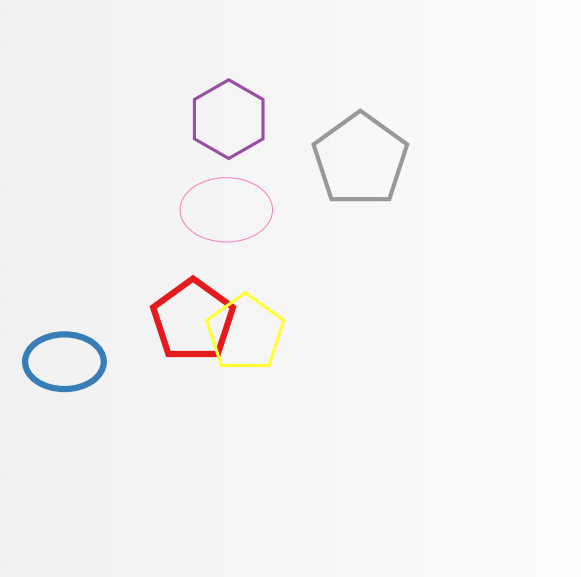[{"shape": "pentagon", "thickness": 3, "radius": 0.36, "center": [0.332, 0.445]}, {"shape": "oval", "thickness": 3, "radius": 0.34, "center": [0.111, 0.373]}, {"shape": "hexagon", "thickness": 1.5, "radius": 0.34, "center": [0.394, 0.793]}, {"shape": "pentagon", "thickness": 1.5, "radius": 0.35, "center": [0.422, 0.423]}, {"shape": "oval", "thickness": 0.5, "radius": 0.4, "center": [0.389, 0.636]}, {"shape": "pentagon", "thickness": 2, "radius": 0.42, "center": [0.62, 0.723]}]